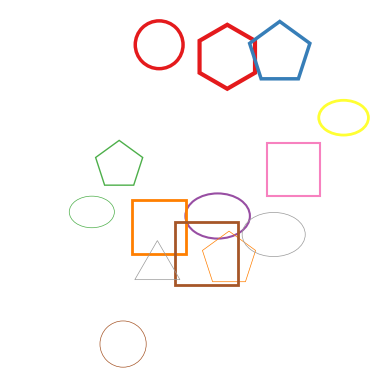[{"shape": "hexagon", "thickness": 3, "radius": 0.42, "center": [0.59, 0.853]}, {"shape": "circle", "thickness": 2.5, "radius": 0.31, "center": [0.413, 0.884]}, {"shape": "pentagon", "thickness": 2.5, "radius": 0.41, "center": [0.727, 0.862]}, {"shape": "pentagon", "thickness": 1, "radius": 0.32, "center": [0.31, 0.571]}, {"shape": "oval", "thickness": 0.5, "radius": 0.29, "center": [0.239, 0.449]}, {"shape": "oval", "thickness": 1.5, "radius": 0.42, "center": [0.565, 0.439]}, {"shape": "square", "thickness": 2, "radius": 0.35, "center": [0.414, 0.411]}, {"shape": "pentagon", "thickness": 0.5, "radius": 0.36, "center": [0.595, 0.327]}, {"shape": "oval", "thickness": 2, "radius": 0.32, "center": [0.892, 0.694]}, {"shape": "circle", "thickness": 0.5, "radius": 0.3, "center": [0.32, 0.106]}, {"shape": "square", "thickness": 2, "radius": 0.41, "center": [0.536, 0.342]}, {"shape": "square", "thickness": 1.5, "radius": 0.34, "center": [0.763, 0.559]}, {"shape": "oval", "thickness": 0.5, "radius": 0.41, "center": [0.711, 0.391]}, {"shape": "triangle", "thickness": 0.5, "radius": 0.34, "center": [0.409, 0.307]}]